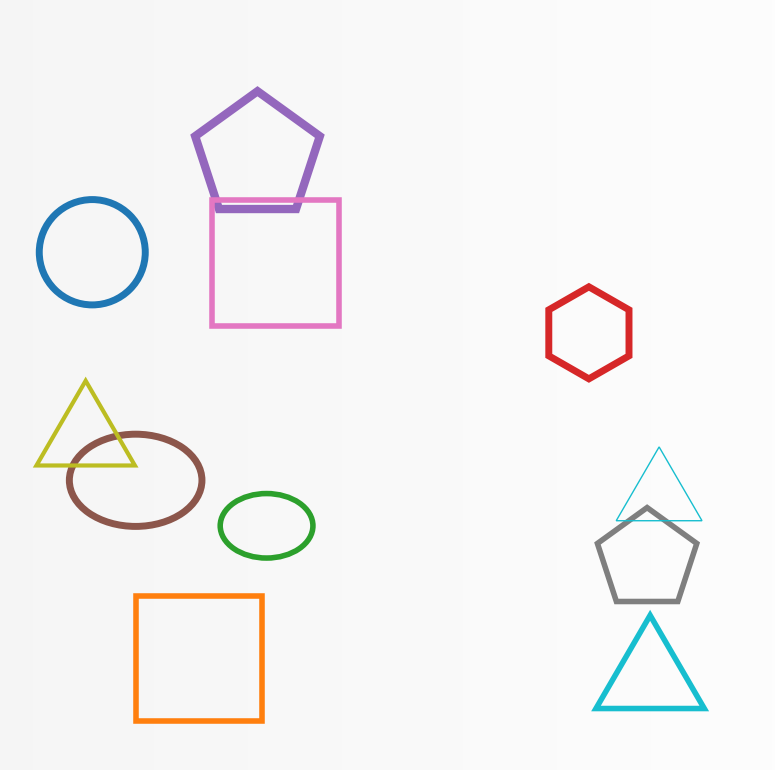[{"shape": "circle", "thickness": 2.5, "radius": 0.34, "center": [0.119, 0.672]}, {"shape": "square", "thickness": 2, "radius": 0.41, "center": [0.257, 0.144]}, {"shape": "oval", "thickness": 2, "radius": 0.3, "center": [0.344, 0.317]}, {"shape": "hexagon", "thickness": 2.5, "radius": 0.3, "center": [0.76, 0.568]}, {"shape": "pentagon", "thickness": 3, "radius": 0.42, "center": [0.332, 0.797]}, {"shape": "oval", "thickness": 2.5, "radius": 0.43, "center": [0.175, 0.376]}, {"shape": "square", "thickness": 2, "radius": 0.41, "center": [0.355, 0.658]}, {"shape": "pentagon", "thickness": 2, "radius": 0.34, "center": [0.835, 0.273]}, {"shape": "triangle", "thickness": 1.5, "radius": 0.37, "center": [0.111, 0.432]}, {"shape": "triangle", "thickness": 0.5, "radius": 0.32, "center": [0.85, 0.356]}, {"shape": "triangle", "thickness": 2, "radius": 0.4, "center": [0.839, 0.12]}]